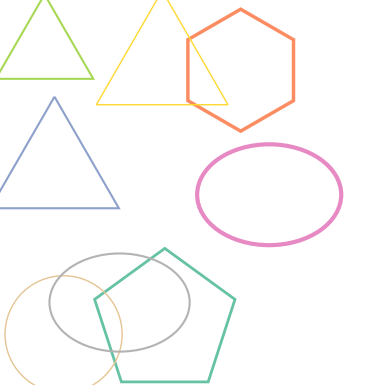[{"shape": "pentagon", "thickness": 2, "radius": 0.96, "center": [0.428, 0.163]}, {"shape": "hexagon", "thickness": 2.5, "radius": 0.79, "center": [0.625, 0.818]}, {"shape": "triangle", "thickness": 1.5, "radius": 0.97, "center": [0.142, 0.556]}, {"shape": "oval", "thickness": 3, "radius": 0.94, "center": [0.699, 0.494]}, {"shape": "triangle", "thickness": 1.5, "radius": 0.73, "center": [0.116, 0.868]}, {"shape": "triangle", "thickness": 1, "radius": 0.99, "center": [0.421, 0.827]}, {"shape": "circle", "thickness": 1, "radius": 0.76, "center": [0.165, 0.132]}, {"shape": "oval", "thickness": 1.5, "radius": 0.91, "center": [0.311, 0.214]}]